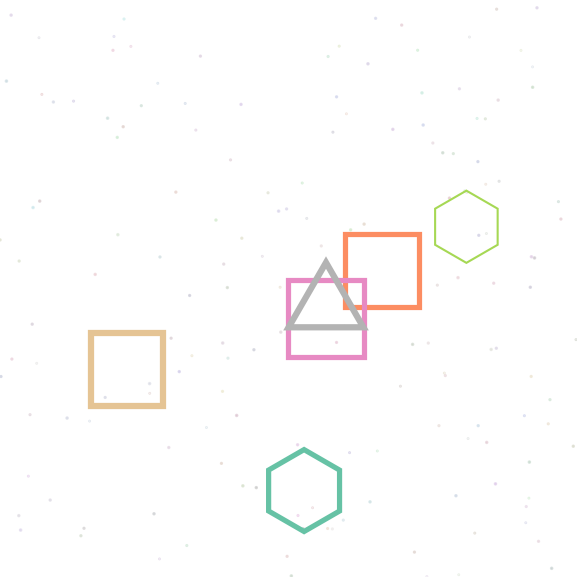[{"shape": "hexagon", "thickness": 2.5, "radius": 0.35, "center": [0.527, 0.15]}, {"shape": "square", "thickness": 2.5, "radius": 0.32, "center": [0.661, 0.531]}, {"shape": "square", "thickness": 2.5, "radius": 0.33, "center": [0.564, 0.448]}, {"shape": "hexagon", "thickness": 1, "radius": 0.31, "center": [0.808, 0.607]}, {"shape": "square", "thickness": 3, "radius": 0.32, "center": [0.22, 0.359]}, {"shape": "triangle", "thickness": 3, "radius": 0.37, "center": [0.565, 0.47]}]